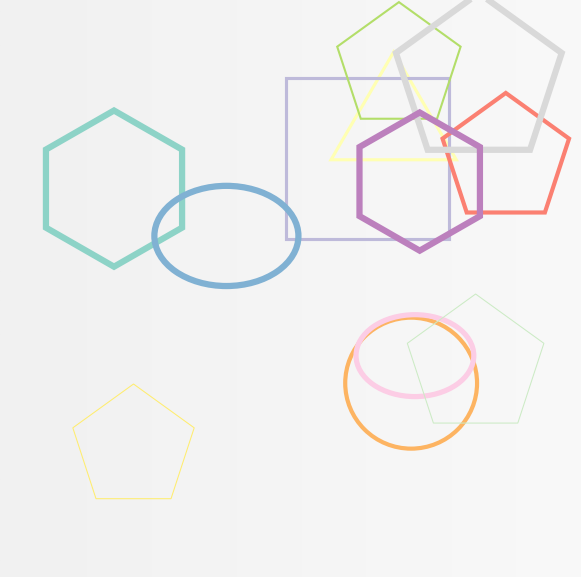[{"shape": "hexagon", "thickness": 3, "radius": 0.68, "center": [0.196, 0.673]}, {"shape": "triangle", "thickness": 1.5, "radius": 0.62, "center": [0.677, 0.785]}, {"shape": "square", "thickness": 1.5, "radius": 0.7, "center": [0.633, 0.725]}, {"shape": "pentagon", "thickness": 2, "radius": 0.57, "center": [0.87, 0.724]}, {"shape": "oval", "thickness": 3, "radius": 0.62, "center": [0.39, 0.591]}, {"shape": "circle", "thickness": 2, "radius": 0.57, "center": [0.707, 0.336]}, {"shape": "pentagon", "thickness": 1, "radius": 0.56, "center": [0.686, 0.884]}, {"shape": "oval", "thickness": 2.5, "radius": 0.51, "center": [0.714, 0.383]}, {"shape": "pentagon", "thickness": 3, "radius": 0.75, "center": [0.824, 0.861]}, {"shape": "hexagon", "thickness": 3, "radius": 0.6, "center": [0.722, 0.685]}, {"shape": "pentagon", "thickness": 0.5, "radius": 0.62, "center": [0.818, 0.366]}, {"shape": "pentagon", "thickness": 0.5, "radius": 0.55, "center": [0.23, 0.224]}]